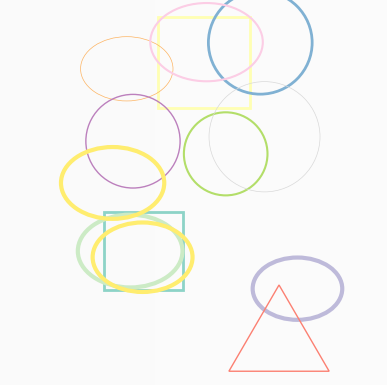[{"shape": "square", "thickness": 2, "radius": 0.51, "center": [0.37, 0.347]}, {"shape": "square", "thickness": 2, "radius": 0.59, "center": [0.526, 0.837]}, {"shape": "oval", "thickness": 3, "radius": 0.58, "center": [0.768, 0.25]}, {"shape": "triangle", "thickness": 1, "radius": 0.75, "center": [0.72, 0.11]}, {"shape": "circle", "thickness": 2, "radius": 0.67, "center": [0.672, 0.889]}, {"shape": "oval", "thickness": 0.5, "radius": 0.6, "center": [0.327, 0.821]}, {"shape": "circle", "thickness": 1.5, "radius": 0.54, "center": [0.582, 0.6]}, {"shape": "oval", "thickness": 1.5, "radius": 0.73, "center": [0.533, 0.891]}, {"shape": "circle", "thickness": 0.5, "radius": 0.72, "center": [0.683, 0.645]}, {"shape": "circle", "thickness": 1, "radius": 0.61, "center": [0.343, 0.633]}, {"shape": "oval", "thickness": 3, "radius": 0.68, "center": [0.336, 0.348]}, {"shape": "oval", "thickness": 3, "radius": 0.67, "center": [0.291, 0.525]}, {"shape": "oval", "thickness": 3, "radius": 0.64, "center": [0.368, 0.332]}]